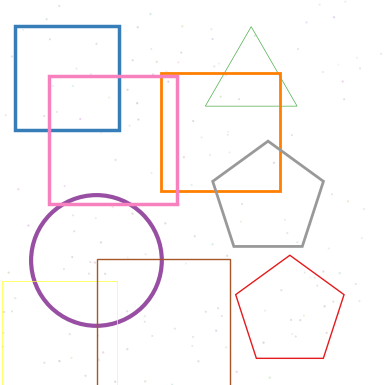[{"shape": "pentagon", "thickness": 1, "radius": 0.74, "center": [0.753, 0.189]}, {"shape": "square", "thickness": 2.5, "radius": 0.67, "center": [0.174, 0.798]}, {"shape": "triangle", "thickness": 0.5, "radius": 0.69, "center": [0.652, 0.793]}, {"shape": "circle", "thickness": 3, "radius": 0.85, "center": [0.25, 0.323]}, {"shape": "square", "thickness": 2, "radius": 0.77, "center": [0.572, 0.657]}, {"shape": "square", "thickness": 0.5, "radius": 0.75, "center": [0.154, 0.12]}, {"shape": "square", "thickness": 1, "radius": 0.86, "center": [0.424, 0.155]}, {"shape": "square", "thickness": 2.5, "radius": 0.83, "center": [0.293, 0.637]}, {"shape": "pentagon", "thickness": 2, "radius": 0.76, "center": [0.696, 0.482]}]